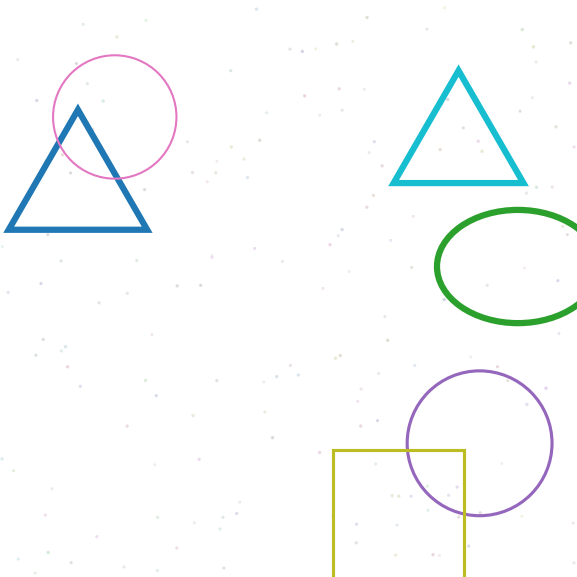[{"shape": "triangle", "thickness": 3, "radius": 0.69, "center": [0.135, 0.671]}, {"shape": "oval", "thickness": 3, "radius": 0.7, "center": [0.897, 0.538]}, {"shape": "circle", "thickness": 1.5, "radius": 0.63, "center": [0.83, 0.232]}, {"shape": "circle", "thickness": 1, "radius": 0.53, "center": [0.199, 0.797]}, {"shape": "square", "thickness": 1.5, "radius": 0.57, "center": [0.69, 0.106]}, {"shape": "triangle", "thickness": 3, "radius": 0.65, "center": [0.794, 0.747]}]